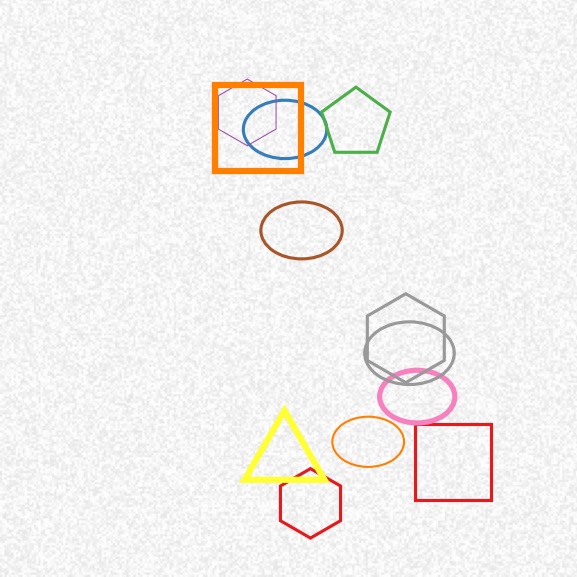[{"shape": "square", "thickness": 1.5, "radius": 0.33, "center": [0.785, 0.2]}, {"shape": "hexagon", "thickness": 1.5, "radius": 0.3, "center": [0.538, 0.128]}, {"shape": "oval", "thickness": 1.5, "radius": 0.36, "center": [0.494, 0.775]}, {"shape": "pentagon", "thickness": 1.5, "radius": 0.31, "center": [0.616, 0.786]}, {"shape": "hexagon", "thickness": 0.5, "radius": 0.29, "center": [0.428, 0.805]}, {"shape": "oval", "thickness": 1, "radius": 0.31, "center": [0.638, 0.234]}, {"shape": "square", "thickness": 3, "radius": 0.37, "center": [0.447, 0.778]}, {"shape": "triangle", "thickness": 3, "radius": 0.4, "center": [0.493, 0.208]}, {"shape": "oval", "thickness": 1.5, "radius": 0.35, "center": [0.522, 0.6]}, {"shape": "oval", "thickness": 2.5, "radius": 0.33, "center": [0.722, 0.312]}, {"shape": "oval", "thickness": 1.5, "radius": 0.39, "center": [0.709, 0.388]}, {"shape": "hexagon", "thickness": 1.5, "radius": 0.38, "center": [0.703, 0.414]}]